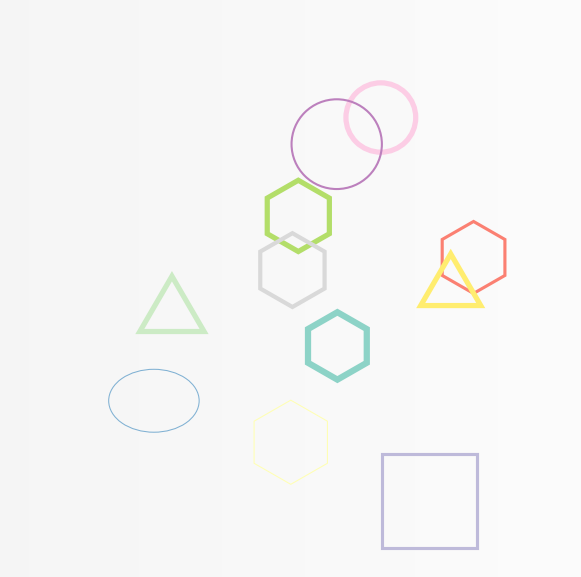[{"shape": "hexagon", "thickness": 3, "radius": 0.29, "center": [0.58, 0.4]}, {"shape": "hexagon", "thickness": 0.5, "radius": 0.36, "center": [0.5, 0.233]}, {"shape": "square", "thickness": 1.5, "radius": 0.41, "center": [0.739, 0.131]}, {"shape": "hexagon", "thickness": 1.5, "radius": 0.31, "center": [0.815, 0.553]}, {"shape": "oval", "thickness": 0.5, "radius": 0.39, "center": [0.265, 0.305]}, {"shape": "hexagon", "thickness": 2.5, "radius": 0.31, "center": [0.513, 0.625]}, {"shape": "circle", "thickness": 2.5, "radius": 0.3, "center": [0.655, 0.796]}, {"shape": "hexagon", "thickness": 2, "radius": 0.32, "center": [0.503, 0.531]}, {"shape": "circle", "thickness": 1, "radius": 0.39, "center": [0.579, 0.75]}, {"shape": "triangle", "thickness": 2.5, "radius": 0.32, "center": [0.296, 0.457]}, {"shape": "triangle", "thickness": 2.5, "radius": 0.3, "center": [0.775, 0.5]}]